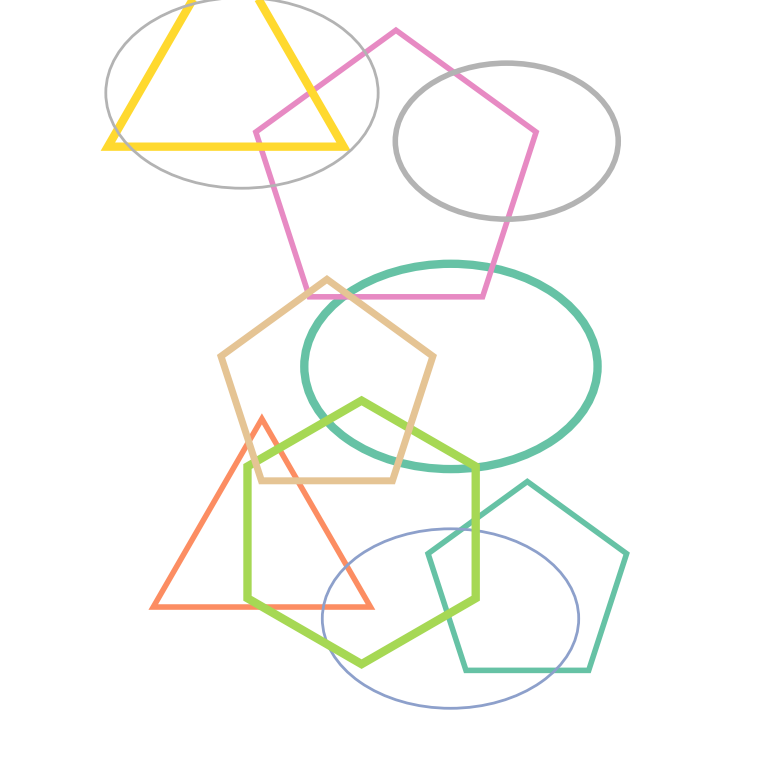[{"shape": "oval", "thickness": 3, "radius": 0.95, "center": [0.586, 0.524]}, {"shape": "pentagon", "thickness": 2, "radius": 0.68, "center": [0.685, 0.239]}, {"shape": "triangle", "thickness": 2, "radius": 0.81, "center": [0.34, 0.293]}, {"shape": "oval", "thickness": 1, "radius": 0.83, "center": [0.585, 0.197]}, {"shape": "pentagon", "thickness": 2, "radius": 0.96, "center": [0.514, 0.769]}, {"shape": "hexagon", "thickness": 3, "radius": 0.86, "center": [0.47, 0.309]}, {"shape": "triangle", "thickness": 3, "radius": 0.88, "center": [0.293, 0.898]}, {"shape": "pentagon", "thickness": 2.5, "radius": 0.72, "center": [0.425, 0.493]}, {"shape": "oval", "thickness": 1, "radius": 0.88, "center": [0.314, 0.879]}, {"shape": "oval", "thickness": 2, "radius": 0.72, "center": [0.658, 0.817]}]